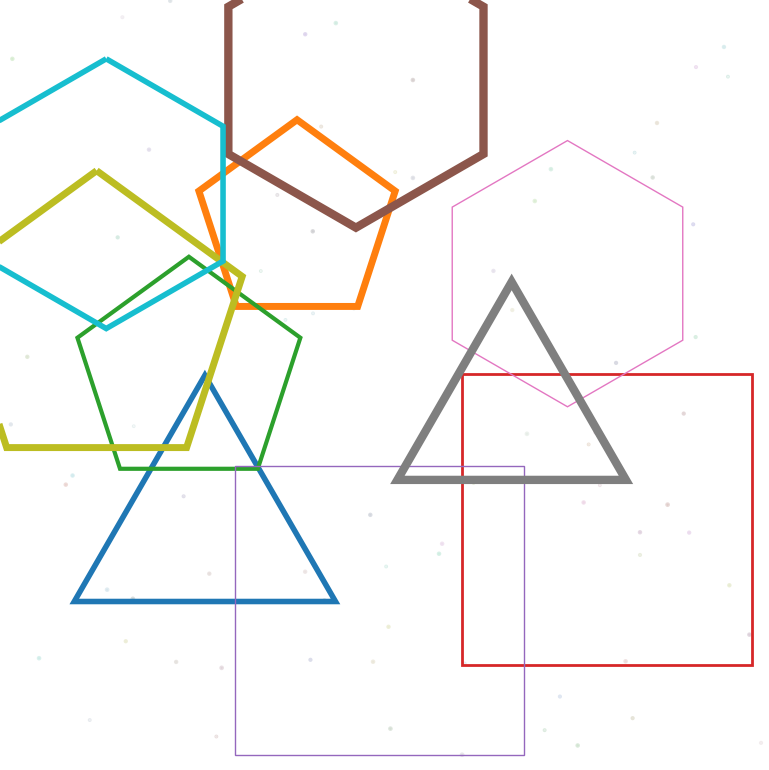[{"shape": "triangle", "thickness": 2, "radius": 0.98, "center": [0.266, 0.317]}, {"shape": "pentagon", "thickness": 2.5, "radius": 0.67, "center": [0.386, 0.71]}, {"shape": "pentagon", "thickness": 1.5, "radius": 0.76, "center": [0.245, 0.514]}, {"shape": "square", "thickness": 1, "radius": 0.94, "center": [0.788, 0.325]}, {"shape": "square", "thickness": 0.5, "radius": 0.94, "center": [0.493, 0.207]}, {"shape": "hexagon", "thickness": 3, "radius": 0.96, "center": [0.462, 0.896]}, {"shape": "hexagon", "thickness": 0.5, "radius": 0.86, "center": [0.737, 0.645]}, {"shape": "triangle", "thickness": 3, "radius": 0.86, "center": [0.664, 0.462]}, {"shape": "pentagon", "thickness": 2.5, "radius": 0.99, "center": [0.125, 0.58]}, {"shape": "hexagon", "thickness": 2, "radius": 0.88, "center": [0.138, 0.748]}]